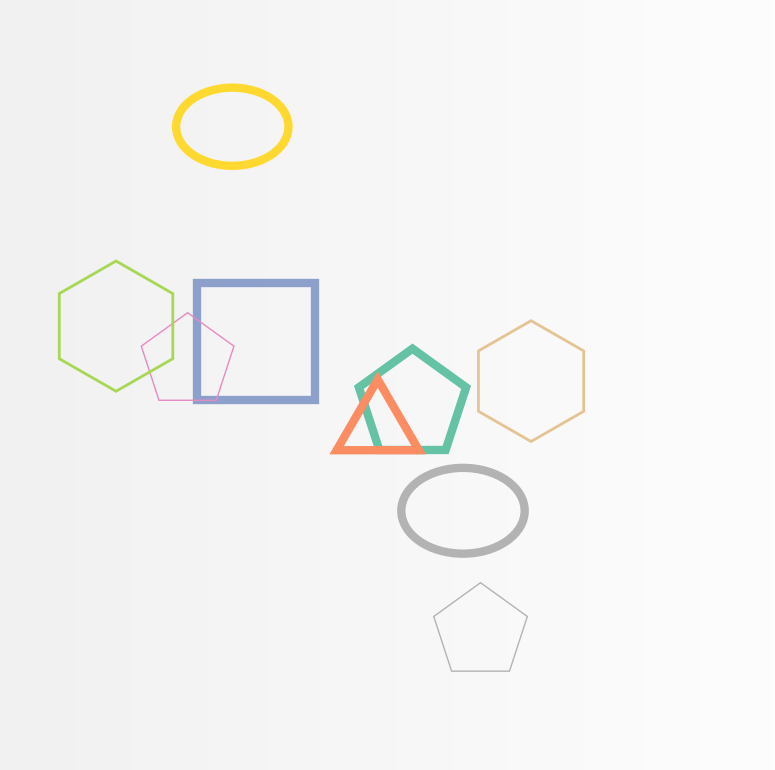[{"shape": "pentagon", "thickness": 3, "radius": 0.36, "center": [0.532, 0.474]}, {"shape": "triangle", "thickness": 3, "radius": 0.31, "center": [0.487, 0.446]}, {"shape": "square", "thickness": 3, "radius": 0.38, "center": [0.331, 0.557]}, {"shape": "pentagon", "thickness": 0.5, "radius": 0.31, "center": [0.242, 0.531]}, {"shape": "hexagon", "thickness": 1, "radius": 0.42, "center": [0.15, 0.576]}, {"shape": "oval", "thickness": 3, "radius": 0.36, "center": [0.3, 0.835]}, {"shape": "hexagon", "thickness": 1, "radius": 0.39, "center": [0.685, 0.505]}, {"shape": "oval", "thickness": 3, "radius": 0.4, "center": [0.597, 0.337]}, {"shape": "pentagon", "thickness": 0.5, "radius": 0.32, "center": [0.62, 0.18]}]